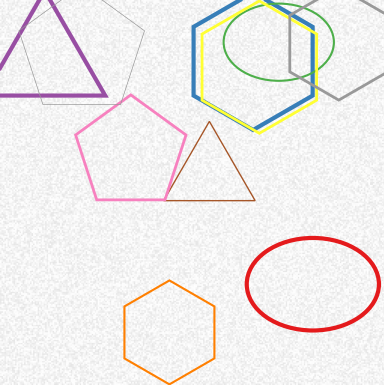[{"shape": "oval", "thickness": 3, "radius": 0.86, "center": [0.813, 0.262]}, {"shape": "hexagon", "thickness": 3, "radius": 0.89, "center": [0.657, 0.841]}, {"shape": "oval", "thickness": 1.5, "radius": 0.72, "center": [0.724, 0.89]}, {"shape": "triangle", "thickness": 3, "radius": 0.91, "center": [0.116, 0.843]}, {"shape": "hexagon", "thickness": 1.5, "radius": 0.67, "center": [0.44, 0.137]}, {"shape": "hexagon", "thickness": 2, "radius": 0.86, "center": [0.674, 0.826]}, {"shape": "triangle", "thickness": 1, "radius": 0.69, "center": [0.544, 0.547]}, {"shape": "pentagon", "thickness": 2, "radius": 0.75, "center": [0.34, 0.603]}, {"shape": "pentagon", "thickness": 0.5, "radius": 0.86, "center": [0.212, 0.867]}, {"shape": "hexagon", "thickness": 2, "radius": 0.73, "center": [0.88, 0.887]}]